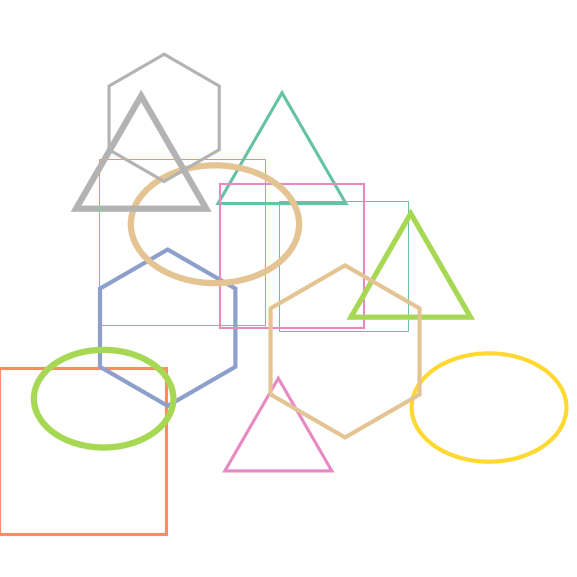[{"shape": "square", "thickness": 0.5, "radius": 0.56, "center": [0.594, 0.539]}, {"shape": "triangle", "thickness": 1.5, "radius": 0.64, "center": [0.488, 0.711]}, {"shape": "square", "thickness": 1.5, "radius": 0.72, "center": [0.143, 0.218]}, {"shape": "square", "thickness": 0.5, "radius": 0.72, "center": [0.315, 0.581]}, {"shape": "hexagon", "thickness": 2, "radius": 0.68, "center": [0.29, 0.432]}, {"shape": "square", "thickness": 1, "radius": 0.62, "center": [0.506, 0.556]}, {"shape": "triangle", "thickness": 1.5, "radius": 0.53, "center": [0.482, 0.237]}, {"shape": "triangle", "thickness": 2.5, "radius": 0.6, "center": [0.711, 0.51]}, {"shape": "oval", "thickness": 3, "radius": 0.6, "center": [0.179, 0.309]}, {"shape": "oval", "thickness": 2, "radius": 0.67, "center": [0.847, 0.294]}, {"shape": "oval", "thickness": 3, "radius": 0.73, "center": [0.372, 0.611]}, {"shape": "hexagon", "thickness": 2, "radius": 0.74, "center": [0.597, 0.391]}, {"shape": "triangle", "thickness": 3, "radius": 0.65, "center": [0.244, 0.703]}, {"shape": "hexagon", "thickness": 1.5, "radius": 0.55, "center": [0.284, 0.795]}]